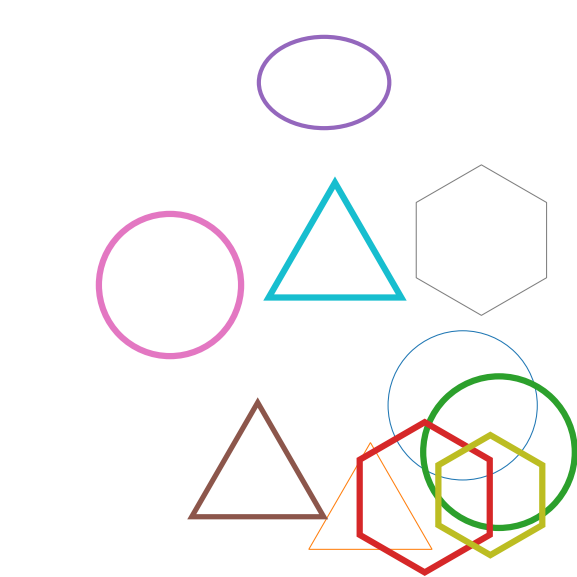[{"shape": "circle", "thickness": 0.5, "radius": 0.65, "center": [0.801, 0.297]}, {"shape": "triangle", "thickness": 0.5, "radius": 0.62, "center": [0.641, 0.11]}, {"shape": "circle", "thickness": 3, "radius": 0.66, "center": [0.864, 0.216]}, {"shape": "hexagon", "thickness": 3, "radius": 0.65, "center": [0.735, 0.138]}, {"shape": "oval", "thickness": 2, "radius": 0.56, "center": [0.561, 0.856]}, {"shape": "triangle", "thickness": 2.5, "radius": 0.66, "center": [0.446, 0.17]}, {"shape": "circle", "thickness": 3, "radius": 0.62, "center": [0.294, 0.506]}, {"shape": "hexagon", "thickness": 0.5, "radius": 0.65, "center": [0.834, 0.583]}, {"shape": "hexagon", "thickness": 3, "radius": 0.52, "center": [0.849, 0.142]}, {"shape": "triangle", "thickness": 3, "radius": 0.66, "center": [0.58, 0.55]}]